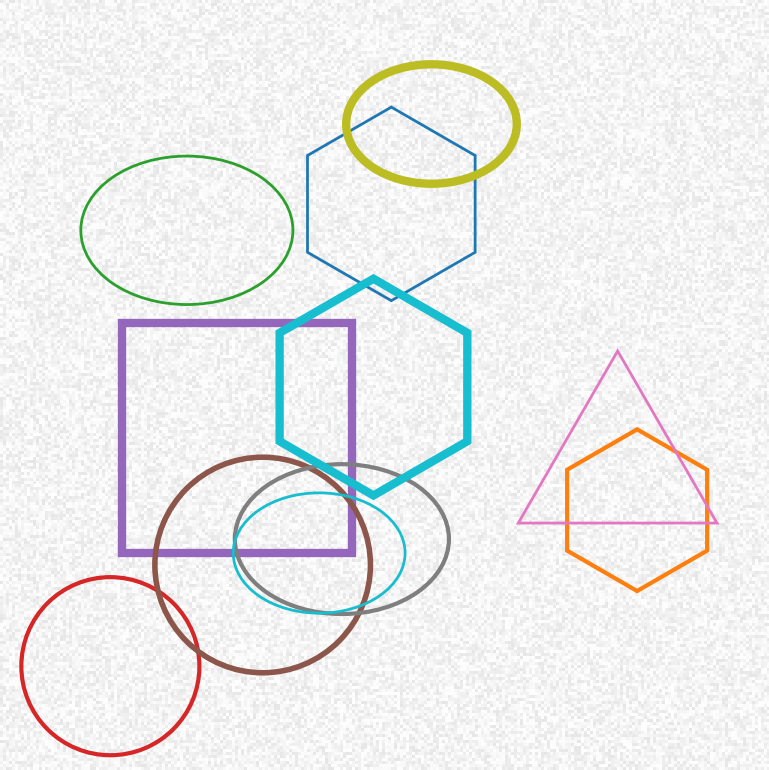[{"shape": "hexagon", "thickness": 1, "radius": 0.63, "center": [0.508, 0.735]}, {"shape": "hexagon", "thickness": 1.5, "radius": 0.52, "center": [0.827, 0.337]}, {"shape": "oval", "thickness": 1, "radius": 0.69, "center": [0.243, 0.701]}, {"shape": "circle", "thickness": 1.5, "radius": 0.58, "center": [0.143, 0.135]}, {"shape": "square", "thickness": 3, "radius": 0.75, "center": [0.308, 0.431]}, {"shape": "circle", "thickness": 2, "radius": 0.7, "center": [0.341, 0.266]}, {"shape": "triangle", "thickness": 1, "radius": 0.74, "center": [0.802, 0.395]}, {"shape": "oval", "thickness": 1.5, "radius": 0.7, "center": [0.444, 0.3]}, {"shape": "oval", "thickness": 3, "radius": 0.55, "center": [0.56, 0.839]}, {"shape": "hexagon", "thickness": 3, "radius": 0.7, "center": [0.485, 0.497]}, {"shape": "oval", "thickness": 1, "radius": 0.56, "center": [0.414, 0.282]}]